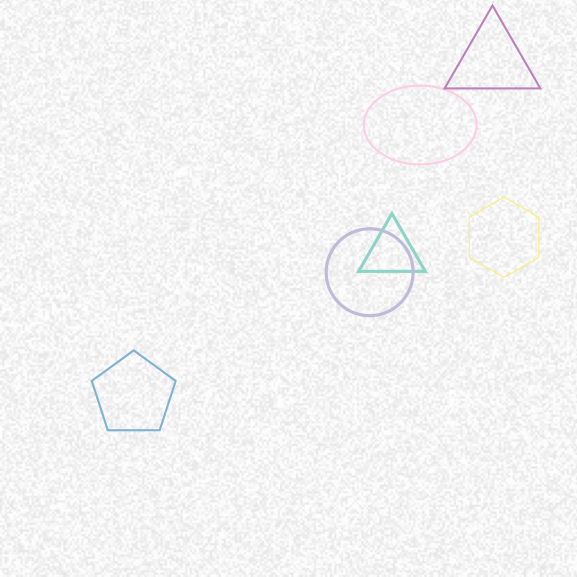[{"shape": "triangle", "thickness": 1.5, "radius": 0.33, "center": [0.679, 0.563]}, {"shape": "circle", "thickness": 1.5, "radius": 0.38, "center": [0.64, 0.528]}, {"shape": "pentagon", "thickness": 1, "radius": 0.38, "center": [0.232, 0.316]}, {"shape": "oval", "thickness": 1, "radius": 0.49, "center": [0.728, 0.783]}, {"shape": "triangle", "thickness": 1, "radius": 0.48, "center": [0.853, 0.894]}, {"shape": "hexagon", "thickness": 0.5, "radius": 0.35, "center": [0.873, 0.588]}]